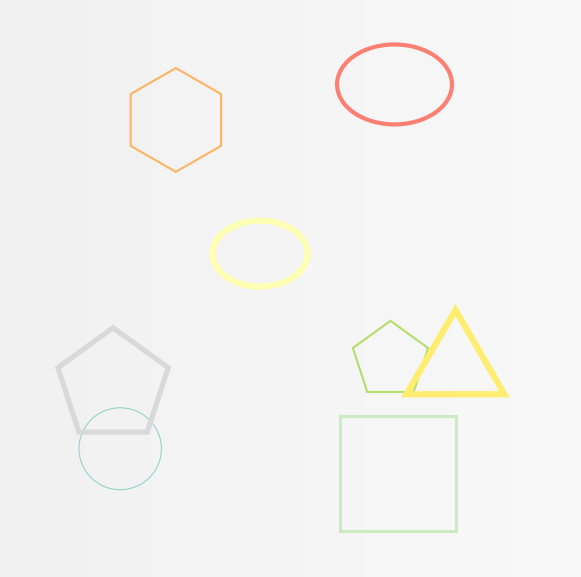[{"shape": "circle", "thickness": 0.5, "radius": 0.35, "center": [0.207, 0.222]}, {"shape": "oval", "thickness": 3, "radius": 0.41, "center": [0.447, 0.56]}, {"shape": "oval", "thickness": 2, "radius": 0.49, "center": [0.679, 0.853]}, {"shape": "hexagon", "thickness": 1, "radius": 0.45, "center": [0.303, 0.791]}, {"shape": "pentagon", "thickness": 1, "radius": 0.34, "center": [0.672, 0.376]}, {"shape": "pentagon", "thickness": 2.5, "radius": 0.5, "center": [0.194, 0.332]}, {"shape": "square", "thickness": 1.5, "radius": 0.5, "center": [0.685, 0.18]}, {"shape": "triangle", "thickness": 3, "radius": 0.49, "center": [0.784, 0.365]}]